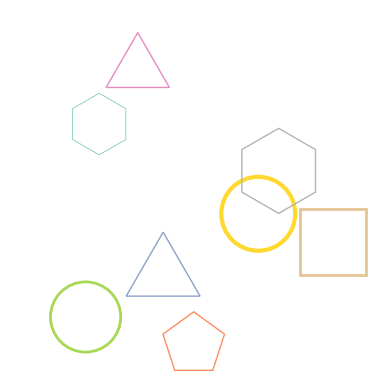[{"shape": "hexagon", "thickness": 0.5, "radius": 0.4, "center": [0.258, 0.678]}, {"shape": "pentagon", "thickness": 1, "radius": 0.42, "center": [0.503, 0.106]}, {"shape": "triangle", "thickness": 1, "radius": 0.55, "center": [0.424, 0.286]}, {"shape": "triangle", "thickness": 1, "radius": 0.47, "center": [0.358, 0.82]}, {"shape": "circle", "thickness": 2, "radius": 0.46, "center": [0.222, 0.177]}, {"shape": "circle", "thickness": 3, "radius": 0.48, "center": [0.671, 0.445]}, {"shape": "square", "thickness": 2, "radius": 0.43, "center": [0.865, 0.371]}, {"shape": "hexagon", "thickness": 1, "radius": 0.55, "center": [0.724, 0.556]}]